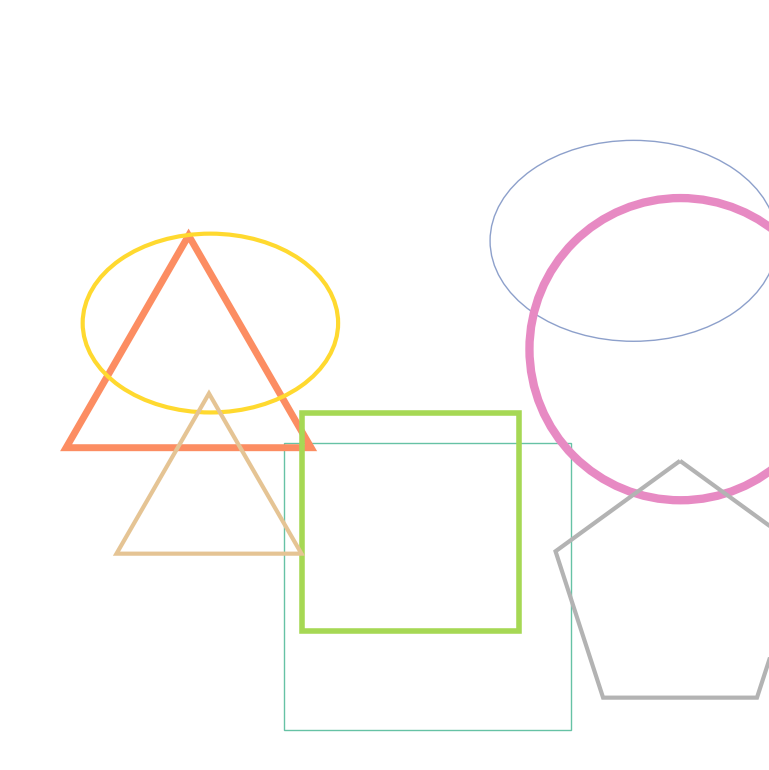[{"shape": "square", "thickness": 0.5, "radius": 0.93, "center": [0.555, 0.238]}, {"shape": "triangle", "thickness": 2.5, "radius": 0.92, "center": [0.245, 0.51]}, {"shape": "oval", "thickness": 0.5, "radius": 0.93, "center": [0.823, 0.687]}, {"shape": "circle", "thickness": 3, "radius": 0.98, "center": [0.884, 0.547]}, {"shape": "square", "thickness": 2, "radius": 0.71, "center": [0.533, 0.322]}, {"shape": "oval", "thickness": 1.5, "radius": 0.83, "center": [0.273, 0.58]}, {"shape": "triangle", "thickness": 1.5, "radius": 0.69, "center": [0.271, 0.35]}, {"shape": "pentagon", "thickness": 1.5, "radius": 0.85, "center": [0.883, 0.232]}]